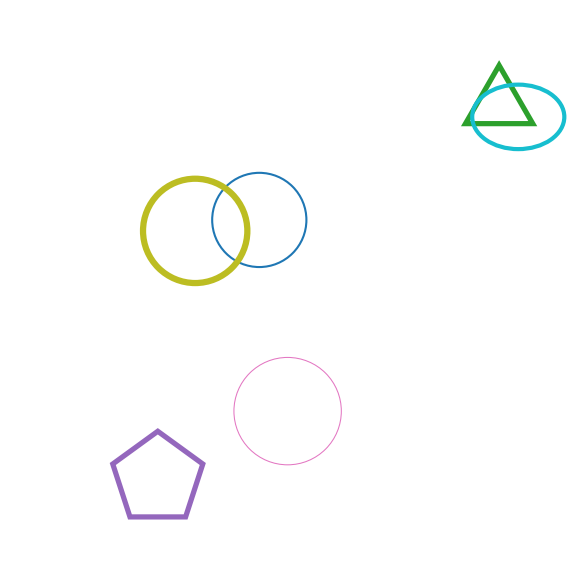[{"shape": "circle", "thickness": 1, "radius": 0.41, "center": [0.449, 0.618]}, {"shape": "triangle", "thickness": 2.5, "radius": 0.34, "center": [0.864, 0.819]}, {"shape": "pentagon", "thickness": 2.5, "radius": 0.41, "center": [0.273, 0.17]}, {"shape": "circle", "thickness": 0.5, "radius": 0.46, "center": [0.498, 0.287]}, {"shape": "circle", "thickness": 3, "radius": 0.45, "center": [0.338, 0.599]}, {"shape": "oval", "thickness": 2, "radius": 0.4, "center": [0.897, 0.797]}]